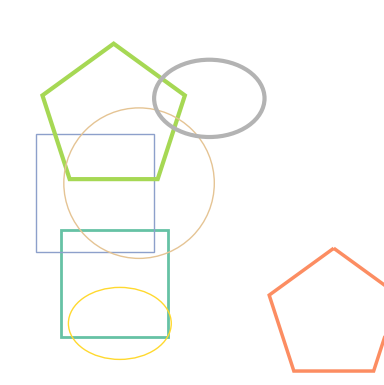[{"shape": "square", "thickness": 2, "radius": 0.69, "center": [0.298, 0.264]}, {"shape": "pentagon", "thickness": 2.5, "radius": 0.88, "center": [0.867, 0.179]}, {"shape": "square", "thickness": 1, "radius": 0.77, "center": [0.247, 0.499]}, {"shape": "pentagon", "thickness": 3, "radius": 0.97, "center": [0.295, 0.692]}, {"shape": "oval", "thickness": 1, "radius": 0.67, "center": [0.311, 0.16]}, {"shape": "circle", "thickness": 1, "radius": 0.98, "center": [0.361, 0.524]}, {"shape": "oval", "thickness": 3, "radius": 0.72, "center": [0.544, 0.744]}]